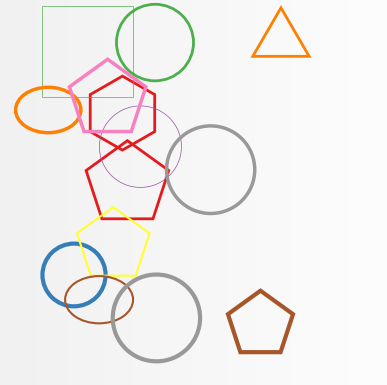[{"shape": "pentagon", "thickness": 2, "radius": 0.56, "center": [0.329, 0.522]}, {"shape": "hexagon", "thickness": 2, "radius": 0.48, "center": [0.316, 0.706]}, {"shape": "circle", "thickness": 3, "radius": 0.41, "center": [0.191, 0.286]}, {"shape": "square", "thickness": 0.5, "radius": 0.58, "center": [0.225, 0.866]}, {"shape": "circle", "thickness": 2, "radius": 0.5, "center": [0.4, 0.889]}, {"shape": "circle", "thickness": 0.5, "radius": 0.53, "center": [0.362, 0.619]}, {"shape": "triangle", "thickness": 2, "radius": 0.42, "center": [0.725, 0.896]}, {"shape": "oval", "thickness": 2.5, "radius": 0.42, "center": [0.124, 0.714]}, {"shape": "pentagon", "thickness": 1.5, "radius": 0.49, "center": [0.292, 0.364]}, {"shape": "pentagon", "thickness": 3, "radius": 0.44, "center": [0.672, 0.157]}, {"shape": "oval", "thickness": 1.5, "radius": 0.44, "center": [0.256, 0.222]}, {"shape": "pentagon", "thickness": 2.5, "radius": 0.52, "center": [0.278, 0.742]}, {"shape": "circle", "thickness": 3, "radius": 0.56, "center": [0.404, 0.174]}, {"shape": "circle", "thickness": 2.5, "radius": 0.57, "center": [0.544, 0.559]}]